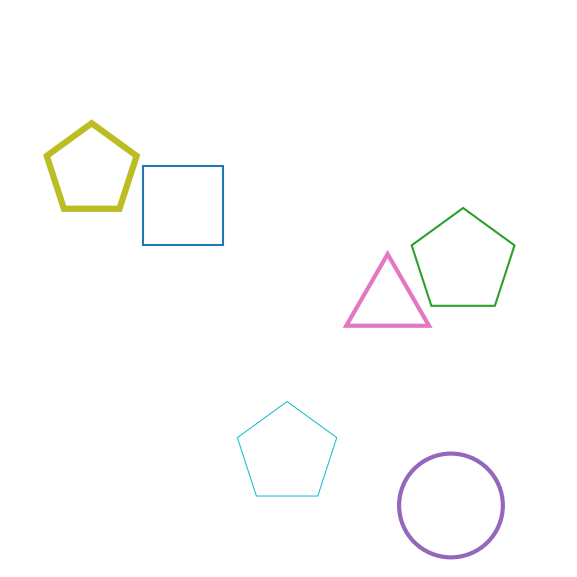[{"shape": "square", "thickness": 1, "radius": 0.34, "center": [0.317, 0.643]}, {"shape": "pentagon", "thickness": 1, "radius": 0.47, "center": [0.802, 0.545]}, {"shape": "circle", "thickness": 2, "radius": 0.45, "center": [0.781, 0.124]}, {"shape": "triangle", "thickness": 2, "radius": 0.41, "center": [0.671, 0.476]}, {"shape": "pentagon", "thickness": 3, "radius": 0.41, "center": [0.159, 0.704]}, {"shape": "pentagon", "thickness": 0.5, "radius": 0.45, "center": [0.497, 0.213]}]